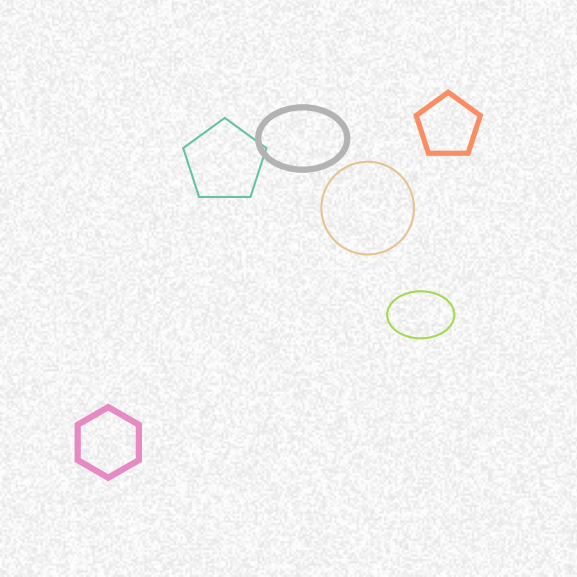[{"shape": "pentagon", "thickness": 1, "radius": 0.38, "center": [0.389, 0.719]}, {"shape": "pentagon", "thickness": 2.5, "radius": 0.29, "center": [0.776, 0.781]}, {"shape": "hexagon", "thickness": 3, "radius": 0.31, "center": [0.187, 0.233]}, {"shape": "oval", "thickness": 1, "radius": 0.29, "center": [0.729, 0.454]}, {"shape": "circle", "thickness": 1, "radius": 0.4, "center": [0.637, 0.639]}, {"shape": "oval", "thickness": 3, "radius": 0.39, "center": [0.524, 0.759]}]